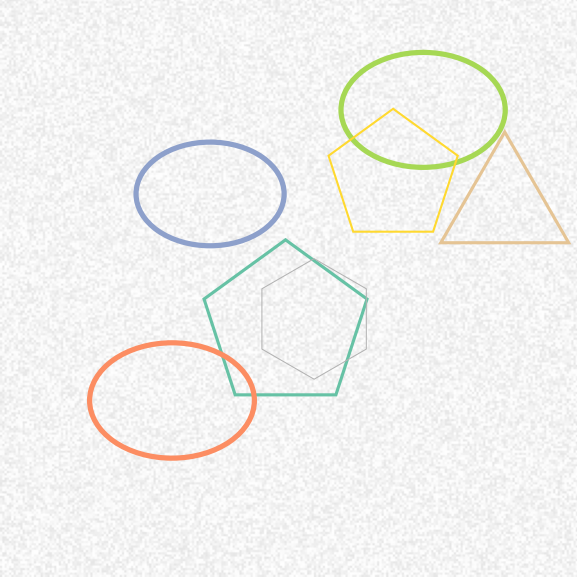[{"shape": "pentagon", "thickness": 1.5, "radius": 0.74, "center": [0.494, 0.435]}, {"shape": "oval", "thickness": 2.5, "radius": 0.71, "center": [0.298, 0.306]}, {"shape": "oval", "thickness": 2.5, "radius": 0.64, "center": [0.364, 0.663]}, {"shape": "oval", "thickness": 2.5, "radius": 0.71, "center": [0.733, 0.809]}, {"shape": "pentagon", "thickness": 1, "radius": 0.59, "center": [0.681, 0.693]}, {"shape": "triangle", "thickness": 1.5, "radius": 0.64, "center": [0.874, 0.643]}, {"shape": "hexagon", "thickness": 0.5, "radius": 0.52, "center": [0.544, 0.447]}]